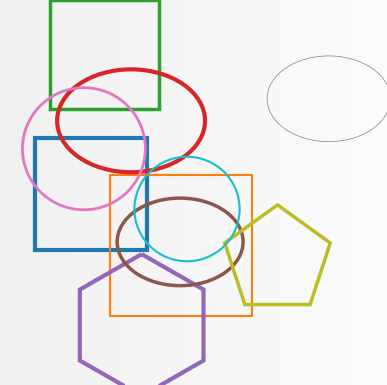[{"shape": "square", "thickness": 3, "radius": 0.72, "center": [0.234, 0.496]}, {"shape": "square", "thickness": 1.5, "radius": 0.92, "center": [0.467, 0.361]}, {"shape": "square", "thickness": 2.5, "radius": 0.71, "center": [0.269, 0.859]}, {"shape": "oval", "thickness": 3, "radius": 0.95, "center": [0.338, 0.686]}, {"shape": "hexagon", "thickness": 3, "radius": 0.92, "center": [0.366, 0.156]}, {"shape": "oval", "thickness": 2.5, "radius": 0.81, "center": [0.465, 0.372]}, {"shape": "circle", "thickness": 2, "radius": 0.79, "center": [0.217, 0.614]}, {"shape": "oval", "thickness": 0.5, "radius": 0.8, "center": [0.848, 0.743]}, {"shape": "pentagon", "thickness": 2.5, "radius": 0.72, "center": [0.716, 0.325]}, {"shape": "circle", "thickness": 1.5, "radius": 0.68, "center": [0.483, 0.457]}]